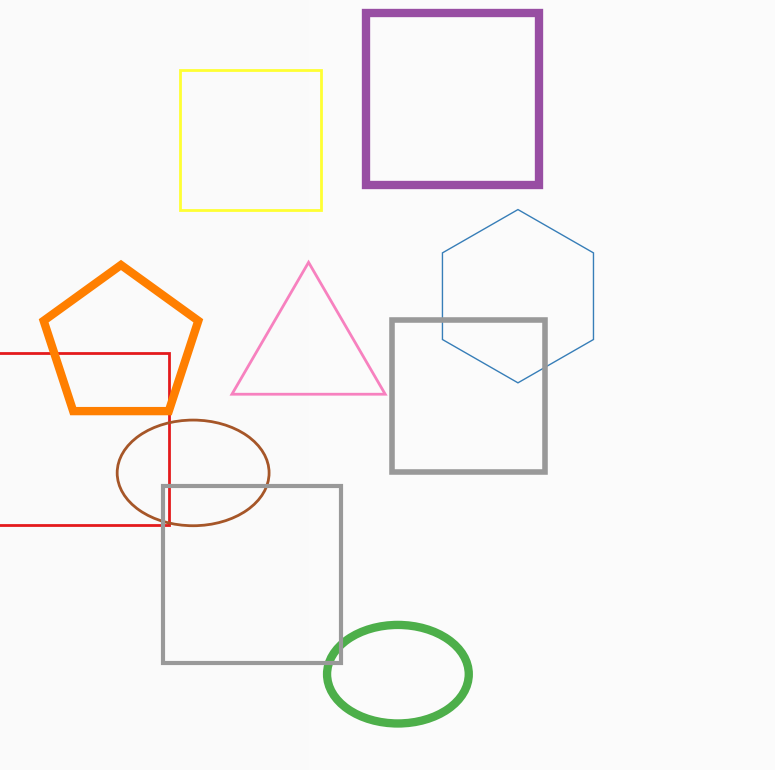[{"shape": "square", "thickness": 1, "radius": 0.56, "center": [0.107, 0.43]}, {"shape": "hexagon", "thickness": 0.5, "radius": 0.56, "center": [0.668, 0.615]}, {"shape": "oval", "thickness": 3, "radius": 0.46, "center": [0.513, 0.124]}, {"shape": "square", "thickness": 3, "radius": 0.56, "center": [0.584, 0.871]}, {"shape": "pentagon", "thickness": 3, "radius": 0.52, "center": [0.156, 0.551]}, {"shape": "square", "thickness": 1, "radius": 0.46, "center": [0.323, 0.818]}, {"shape": "oval", "thickness": 1, "radius": 0.49, "center": [0.249, 0.386]}, {"shape": "triangle", "thickness": 1, "radius": 0.57, "center": [0.398, 0.545]}, {"shape": "square", "thickness": 1.5, "radius": 0.57, "center": [0.325, 0.254]}, {"shape": "square", "thickness": 2, "radius": 0.5, "center": [0.605, 0.486]}]